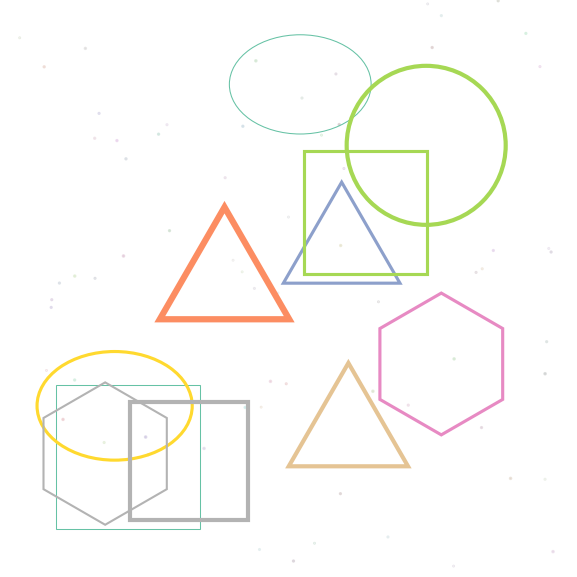[{"shape": "square", "thickness": 0.5, "radius": 0.62, "center": [0.222, 0.208]}, {"shape": "oval", "thickness": 0.5, "radius": 0.61, "center": [0.52, 0.853]}, {"shape": "triangle", "thickness": 3, "radius": 0.65, "center": [0.389, 0.511]}, {"shape": "triangle", "thickness": 1.5, "radius": 0.58, "center": [0.592, 0.567]}, {"shape": "hexagon", "thickness": 1.5, "radius": 0.61, "center": [0.764, 0.369]}, {"shape": "circle", "thickness": 2, "radius": 0.69, "center": [0.738, 0.747]}, {"shape": "square", "thickness": 1.5, "radius": 0.53, "center": [0.633, 0.631]}, {"shape": "oval", "thickness": 1.5, "radius": 0.67, "center": [0.198, 0.296]}, {"shape": "triangle", "thickness": 2, "radius": 0.6, "center": [0.603, 0.251]}, {"shape": "square", "thickness": 2, "radius": 0.51, "center": [0.326, 0.201]}, {"shape": "hexagon", "thickness": 1, "radius": 0.62, "center": [0.182, 0.214]}]